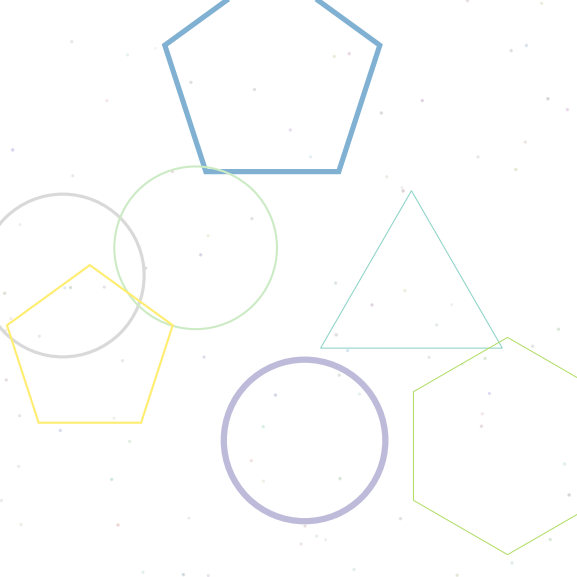[{"shape": "triangle", "thickness": 0.5, "radius": 0.91, "center": [0.712, 0.487]}, {"shape": "circle", "thickness": 3, "radius": 0.7, "center": [0.527, 0.236]}, {"shape": "pentagon", "thickness": 2.5, "radius": 0.98, "center": [0.472, 0.86]}, {"shape": "hexagon", "thickness": 0.5, "radius": 0.94, "center": [0.879, 0.227]}, {"shape": "circle", "thickness": 1.5, "radius": 0.7, "center": [0.109, 0.522]}, {"shape": "circle", "thickness": 1, "radius": 0.7, "center": [0.339, 0.57]}, {"shape": "pentagon", "thickness": 1, "radius": 0.75, "center": [0.156, 0.389]}]